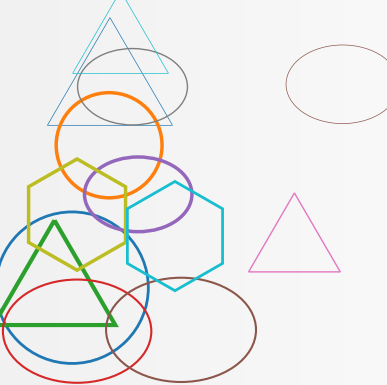[{"shape": "triangle", "thickness": 0.5, "radius": 0.93, "center": [0.284, 0.768]}, {"shape": "circle", "thickness": 2, "radius": 0.98, "center": [0.186, 0.253]}, {"shape": "circle", "thickness": 2.5, "radius": 0.68, "center": [0.282, 0.623]}, {"shape": "triangle", "thickness": 3, "radius": 0.91, "center": [0.14, 0.246]}, {"shape": "oval", "thickness": 1.5, "radius": 0.96, "center": [0.199, 0.14]}, {"shape": "oval", "thickness": 2.5, "radius": 0.69, "center": [0.357, 0.495]}, {"shape": "oval", "thickness": 0.5, "radius": 0.73, "center": [0.884, 0.781]}, {"shape": "oval", "thickness": 1.5, "radius": 0.97, "center": [0.467, 0.143]}, {"shape": "triangle", "thickness": 1, "radius": 0.68, "center": [0.76, 0.362]}, {"shape": "oval", "thickness": 1, "radius": 0.71, "center": [0.342, 0.775]}, {"shape": "hexagon", "thickness": 2.5, "radius": 0.72, "center": [0.199, 0.443]}, {"shape": "triangle", "thickness": 0.5, "radius": 0.71, "center": [0.311, 0.881]}, {"shape": "hexagon", "thickness": 2, "radius": 0.71, "center": [0.452, 0.387]}]